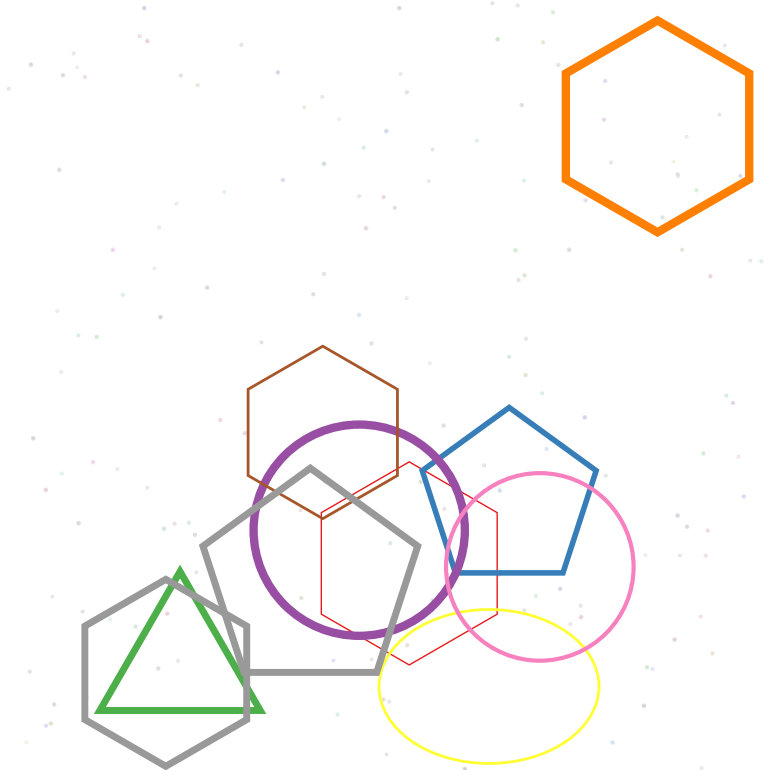[{"shape": "hexagon", "thickness": 0.5, "radius": 0.66, "center": [0.531, 0.268]}, {"shape": "pentagon", "thickness": 2, "radius": 0.59, "center": [0.661, 0.352]}, {"shape": "triangle", "thickness": 2.5, "radius": 0.6, "center": [0.234, 0.137]}, {"shape": "circle", "thickness": 3, "radius": 0.69, "center": [0.467, 0.311]}, {"shape": "hexagon", "thickness": 3, "radius": 0.69, "center": [0.854, 0.836]}, {"shape": "oval", "thickness": 1, "radius": 0.71, "center": [0.635, 0.108]}, {"shape": "hexagon", "thickness": 1, "radius": 0.56, "center": [0.419, 0.438]}, {"shape": "circle", "thickness": 1.5, "radius": 0.61, "center": [0.701, 0.264]}, {"shape": "hexagon", "thickness": 2.5, "radius": 0.61, "center": [0.215, 0.126]}, {"shape": "pentagon", "thickness": 2.5, "radius": 0.73, "center": [0.403, 0.245]}]